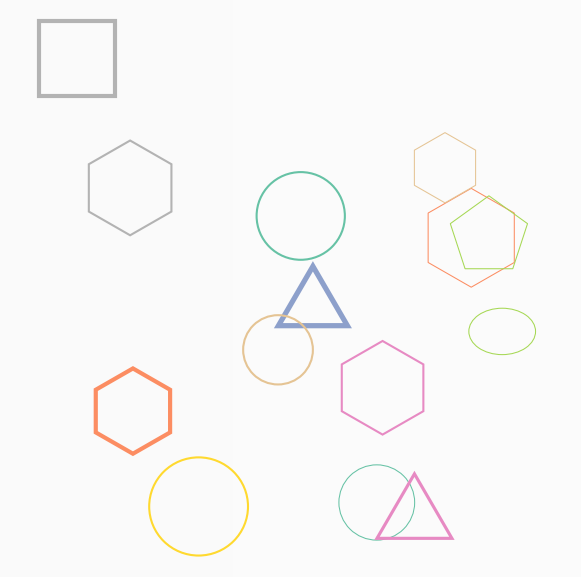[{"shape": "circle", "thickness": 1, "radius": 0.38, "center": [0.517, 0.625]}, {"shape": "circle", "thickness": 0.5, "radius": 0.33, "center": [0.648, 0.129]}, {"shape": "hexagon", "thickness": 2, "radius": 0.37, "center": [0.229, 0.287]}, {"shape": "hexagon", "thickness": 0.5, "radius": 0.43, "center": [0.811, 0.587]}, {"shape": "triangle", "thickness": 2.5, "radius": 0.34, "center": [0.538, 0.469]}, {"shape": "hexagon", "thickness": 1, "radius": 0.41, "center": [0.658, 0.328]}, {"shape": "triangle", "thickness": 1.5, "radius": 0.37, "center": [0.713, 0.104]}, {"shape": "oval", "thickness": 0.5, "radius": 0.29, "center": [0.864, 0.425]}, {"shape": "pentagon", "thickness": 0.5, "radius": 0.35, "center": [0.841, 0.59]}, {"shape": "circle", "thickness": 1, "radius": 0.42, "center": [0.342, 0.122]}, {"shape": "hexagon", "thickness": 0.5, "radius": 0.3, "center": [0.766, 0.709]}, {"shape": "circle", "thickness": 1, "radius": 0.3, "center": [0.478, 0.393]}, {"shape": "square", "thickness": 2, "radius": 0.33, "center": [0.132, 0.898]}, {"shape": "hexagon", "thickness": 1, "radius": 0.41, "center": [0.224, 0.674]}]